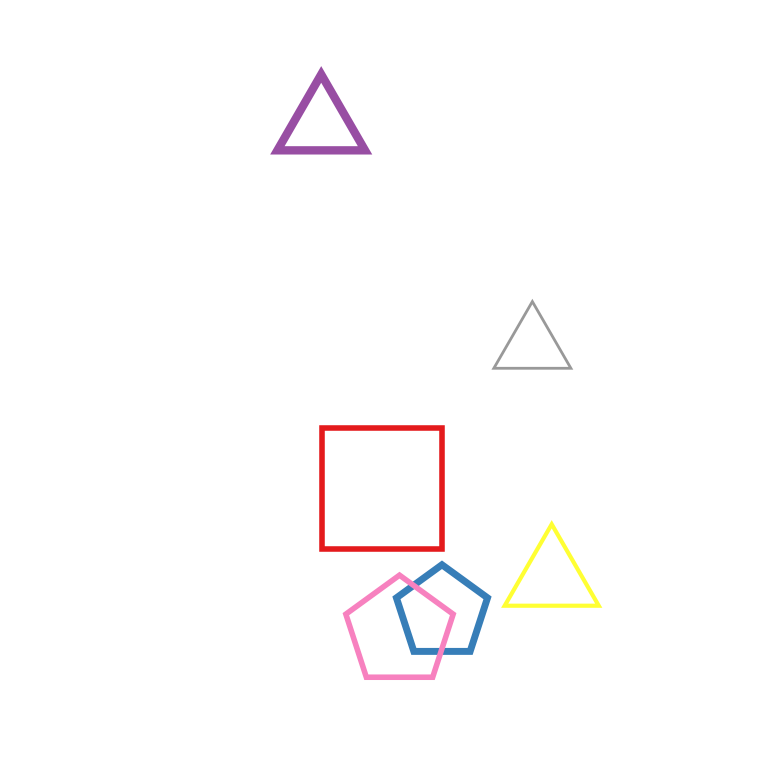[{"shape": "square", "thickness": 2, "radius": 0.39, "center": [0.496, 0.366]}, {"shape": "pentagon", "thickness": 2.5, "radius": 0.31, "center": [0.574, 0.204]}, {"shape": "triangle", "thickness": 3, "radius": 0.33, "center": [0.417, 0.838]}, {"shape": "triangle", "thickness": 1.5, "radius": 0.35, "center": [0.717, 0.249]}, {"shape": "pentagon", "thickness": 2, "radius": 0.37, "center": [0.519, 0.18]}, {"shape": "triangle", "thickness": 1, "radius": 0.29, "center": [0.691, 0.551]}]